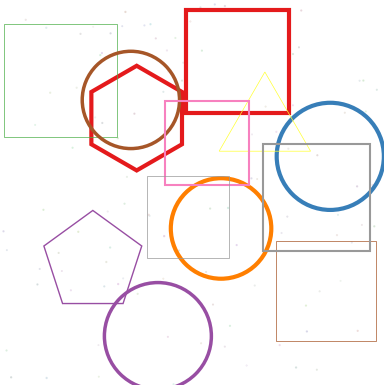[{"shape": "square", "thickness": 3, "radius": 0.67, "center": [0.617, 0.841]}, {"shape": "hexagon", "thickness": 3, "radius": 0.68, "center": [0.355, 0.693]}, {"shape": "circle", "thickness": 3, "radius": 0.7, "center": [0.858, 0.594]}, {"shape": "square", "thickness": 0.5, "radius": 0.73, "center": [0.158, 0.791]}, {"shape": "circle", "thickness": 2.5, "radius": 0.69, "center": [0.41, 0.127]}, {"shape": "pentagon", "thickness": 1, "radius": 0.67, "center": [0.241, 0.32]}, {"shape": "circle", "thickness": 3, "radius": 0.65, "center": [0.574, 0.407]}, {"shape": "triangle", "thickness": 0.5, "radius": 0.69, "center": [0.688, 0.676]}, {"shape": "circle", "thickness": 2.5, "radius": 0.63, "center": [0.34, 0.74]}, {"shape": "square", "thickness": 0.5, "radius": 0.65, "center": [0.847, 0.245]}, {"shape": "square", "thickness": 1.5, "radius": 0.55, "center": [0.538, 0.628]}, {"shape": "square", "thickness": 1.5, "radius": 0.69, "center": [0.822, 0.487]}, {"shape": "square", "thickness": 0.5, "radius": 0.53, "center": [0.488, 0.437]}]